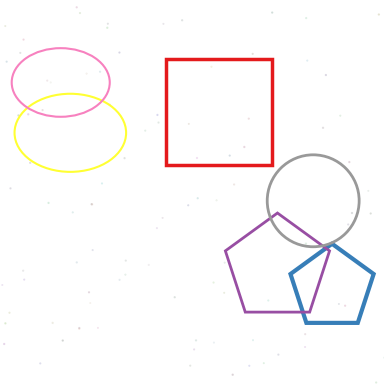[{"shape": "square", "thickness": 2.5, "radius": 0.69, "center": [0.569, 0.709]}, {"shape": "pentagon", "thickness": 3, "radius": 0.57, "center": [0.863, 0.253]}, {"shape": "pentagon", "thickness": 2, "radius": 0.71, "center": [0.721, 0.304]}, {"shape": "oval", "thickness": 1.5, "radius": 0.72, "center": [0.183, 0.655]}, {"shape": "oval", "thickness": 1.5, "radius": 0.64, "center": [0.158, 0.786]}, {"shape": "circle", "thickness": 2, "radius": 0.6, "center": [0.813, 0.478]}]